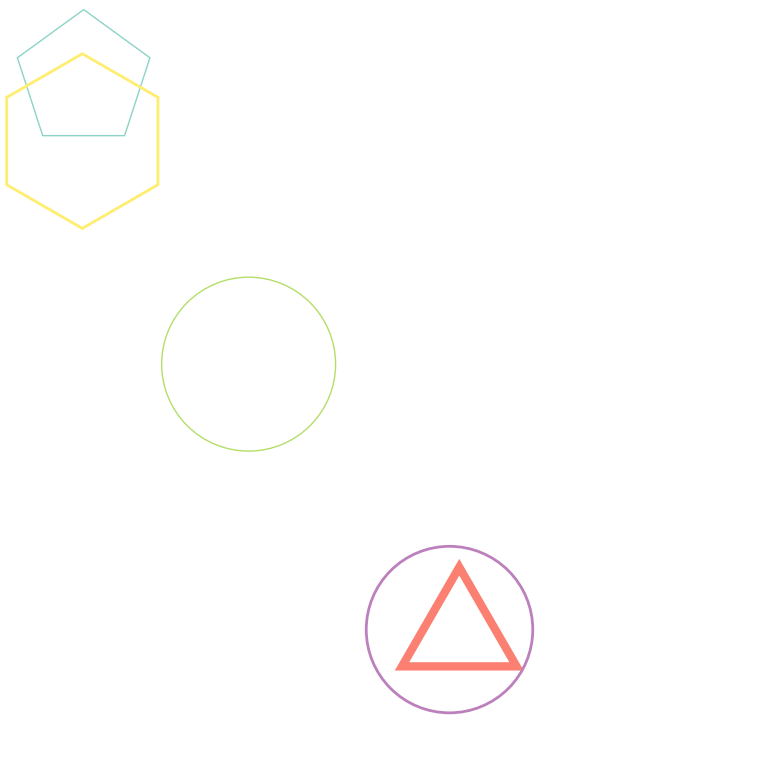[{"shape": "pentagon", "thickness": 0.5, "radius": 0.45, "center": [0.109, 0.897]}, {"shape": "triangle", "thickness": 3, "radius": 0.43, "center": [0.596, 0.178]}, {"shape": "circle", "thickness": 0.5, "radius": 0.56, "center": [0.323, 0.527]}, {"shape": "circle", "thickness": 1, "radius": 0.54, "center": [0.584, 0.182]}, {"shape": "hexagon", "thickness": 1, "radius": 0.57, "center": [0.107, 0.817]}]